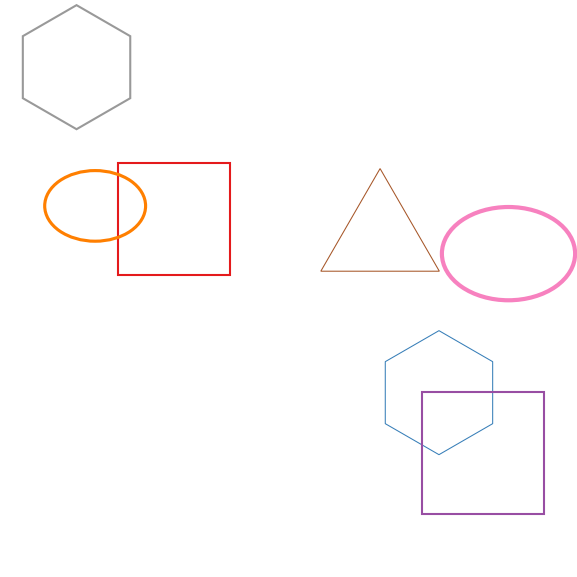[{"shape": "square", "thickness": 1, "radius": 0.49, "center": [0.302, 0.62]}, {"shape": "hexagon", "thickness": 0.5, "radius": 0.54, "center": [0.76, 0.319]}, {"shape": "square", "thickness": 1, "radius": 0.53, "center": [0.837, 0.215]}, {"shape": "oval", "thickness": 1.5, "radius": 0.44, "center": [0.165, 0.643]}, {"shape": "triangle", "thickness": 0.5, "radius": 0.59, "center": [0.658, 0.589]}, {"shape": "oval", "thickness": 2, "radius": 0.58, "center": [0.881, 0.56]}, {"shape": "hexagon", "thickness": 1, "radius": 0.54, "center": [0.133, 0.883]}]